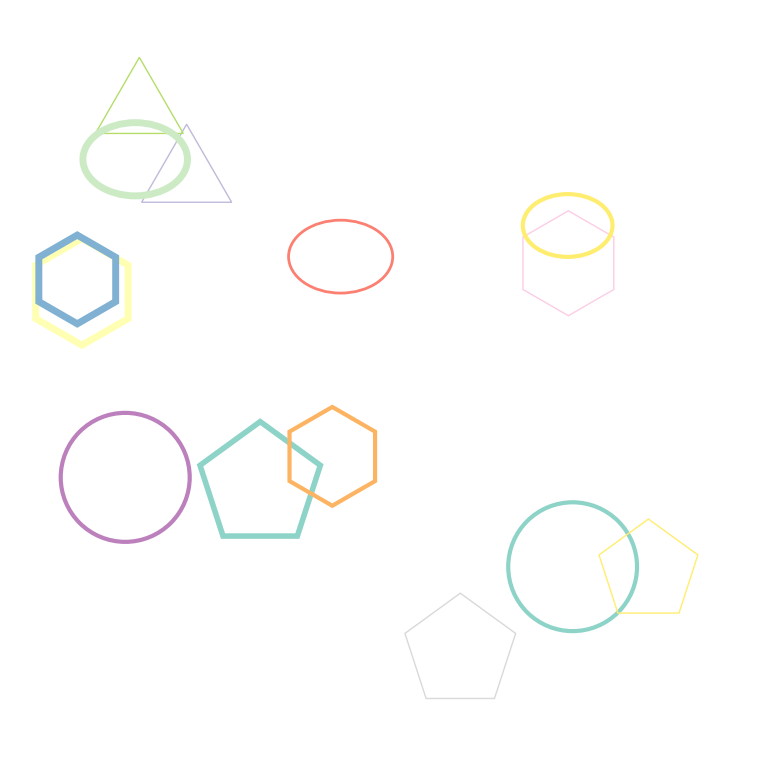[{"shape": "pentagon", "thickness": 2, "radius": 0.41, "center": [0.338, 0.37]}, {"shape": "circle", "thickness": 1.5, "radius": 0.42, "center": [0.744, 0.264]}, {"shape": "hexagon", "thickness": 2.5, "radius": 0.35, "center": [0.106, 0.621]}, {"shape": "triangle", "thickness": 0.5, "radius": 0.34, "center": [0.242, 0.771]}, {"shape": "oval", "thickness": 1, "radius": 0.34, "center": [0.442, 0.667]}, {"shape": "hexagon", "thickness": 2.5, "radius": 0.29, "center": [0.1, 0.637]}, {"shape": "hexagon", "thickness": 1.5, "radius": 0.32, "center": [0.432, 0.407]}, {"shape": "triangle", "thickness": 0.5, "radius": 0.33, "center": [0.181, 0.86]}, {"shape": "hexagon", "thickness": 0.5, "radius": 0.34, "center": [0.738, 0.658]}, {"shape": "pentagon", "thickness": 0.5, "radius": 0.38, "center": [0.598, 0.154]}, {"shape": "circle", "thickness": 1.5, "radius": 0.42, "center": [0.163, 0.38]}, {"shape": "oval", "thickness": 2.5, "radius": 0.34, "center": [0.176, 0.793]}, {"shape": "oval", "thickness": 1.5, "radius": 0.29, "center": [0.737, 0.707]}, {"shape": "pentagon", "thickness": 0.5, "radius": 0.34, "center": [0.842, 0.258]}]